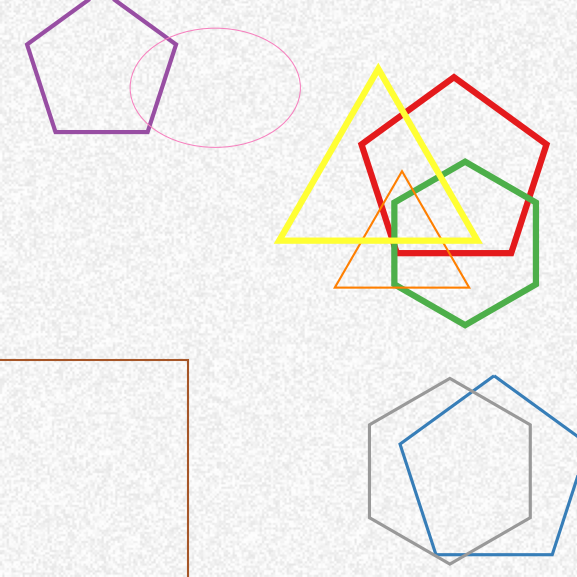[{"shape": "pentagon", "thickness": 3, "radius": 0.84, "center": [0.786, 0.697]}, {"shape": "pentagon", "thickness": 1.5, "radius": 0.86, "center": [0.856, 0.177]}, {"shape": "hexagon", "thickness": 3, "radius": 0.71, "center": [0.805, 0.578]}, {"shape": "pentagon", "thickness": 2, "radius": 0.68, "center": [0.176, 0.88]}, {"shape": "triangle", "thickness": 1, "radius": 0.67, "center": [0.696, 0.568]}, {"shape": "triangle", "thickness": 3, "radius": 0.99, "center": [0.655, 0.682]}, {"shape": "square", "thickness": 1, "radius": 0.96, "center": [0.134, 0.183]}, {"shape": "oval", "thickness": 0.5, "radius": 0.74, "center": [0.373, 0.847]}, {"shape": "hexagon", "thickness": 1.5, "radius": 0.8, "center": [0.779, 0.183]}]